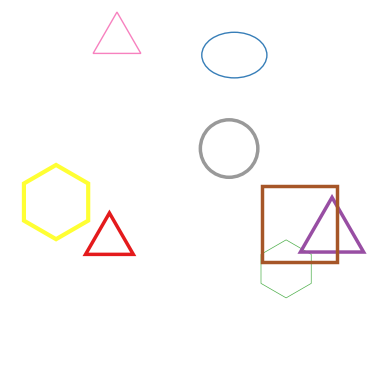[{"shape": "triangle", "thickness": 2.5, "radius": 0.36, "center": [0.284, 0.375]}, {"shape": "oval", "thickness": 1, "radius": 0.42, "center": [0.609, 0.857]}, {"shape": "hexagon", "thickness": 0.5, "radius": 0.38, "center": [0.743, 0.302]}, {"shape": "triangle", "thickness": 2.5, "radius": 0.47, "center": [0.862, 0.393]}, {"shape": "hexagon", "thickness": 3, "radius": 0.48, "center": [0.146, 0.475]}, {"shape": "square", "thickness": 2.5, "radius": 0.49, "center": [0.778, 0.418]}, {"shape": "triangle", "thickness": 1, "radius": 0.36, "center": [0.304, 0.897]}, {"shape": "circle", "thickness": 2.5, "radius": 0.37, "center": [0.595, 0.614]}]